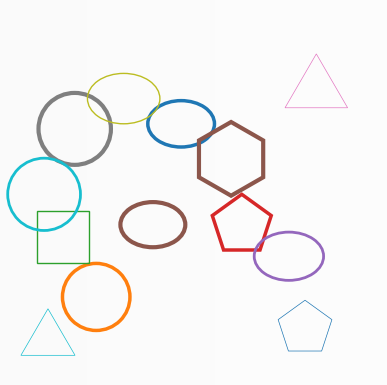[{"shape": "pentagon", "thickness": 0.5, "radius": 0.36, "center": [0.787, 0.147]}, {"shape": "oval", "thickness": 2.5, "radius": 0.43, "center": [0.467, 0.678]}, {"shape": "circle", "thickness": 2.5, "radius": 0.44, "center": [0.248, 0.229]}, {"shape": "square", "thickness": 1, "radius": 0.34, "center": [0.163, 0.385]}, {"shape": "pentagon", "thickness": 2.5, "radius": 0.4, "center": [0.624, 0.415]}, {"shape": "oval", "thickness": 2, "radius": 0.45, "center": [0.746, 0.334]}, {"shape": "oval", "thickness": 3, "radius": 0.42, "center": [0.394, 0.416]}, {"shape": "hexagon", "thickness": 3, "radius": 0.48, "center": [0.596, 0.587]}, {"shape": "triangle", "thickness": 0.5, "radius": 0.47, "center": [0.816, 0.767]}, {"shape": "circle", "thickness": 3, "radius": 0.47, "center": [0.193, 0.665]}, {"shape": "oval", "thickness": 1, "radius": 0.47, "center": [0.319, 0.744]}, {"shape": "triangle", "thickness": 0.5, "radius": 0.4, "center": [0.124, 0.117]}, {"shape": "circle", "thickness": 2, "radius": 0.47, "center": [0.114, 0.495]}]